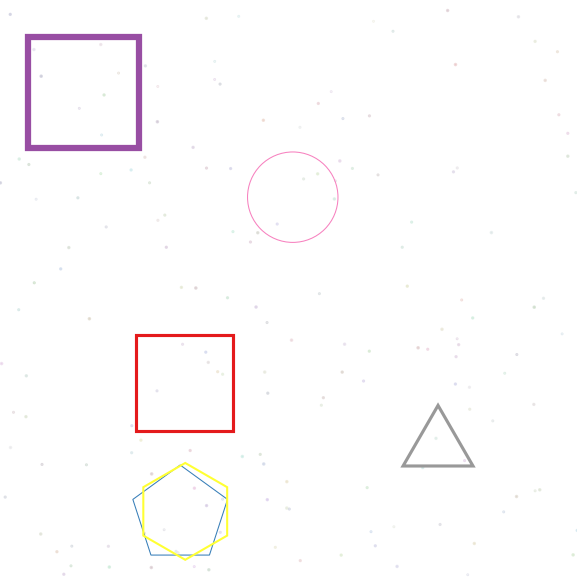[{"shape": "square", "thickness": 1.5, "radius": 0.42, "center": [0.319, 0.336]}, {"shape": "pentagon", "thickness": 0.5, "radius": 0.43, "center": [0.312, 0.108]}, {"shape": "square", "thickness": 3, "radius": 0.48, "center": [0.144, 0.839]}, {"shape": "hexagon", "thickness": 1, "radius": 0.42, "center": [0.321, 0.114]}, {"shape": "circle", "thickness": 0.5, "radius": 0.39, "center": [0.507, 0.658]}, {"shape": "triangle", "thickness": 1.5, "radius": 0.35, "center": [0.758, 0.227]}]